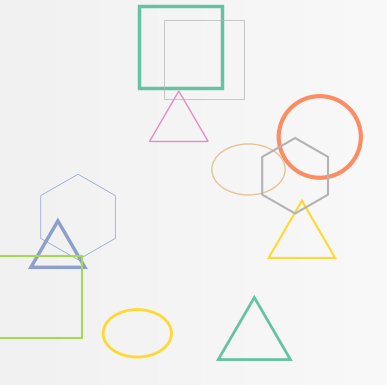[{"shape": "triangle", "thickness": 2, "radius": 0.54, "center": [0.656, 0.12]}, {"shape": "square", "thickness": 2.5, "radius": 0.53, "center": [0.465, 0.877]}, {"shape": "circle", "thickness": 3, "radius": 0.53, "center": [0.825, 0.644]}, {"shape": "hexagon", "thickness": 0.5, "radius": 0.56, "center": [0.201, 0.436]}, {"shape": "triangle", "thickness": 2.5, "radius": 0.4, "center": [0.149, 0.346]}, {"shape": "triangle", "thickness": 1, "radius": 0.44, "center": [0.462, 0.676]}, {"shape": "square", "thickness": 1.5, "radius": 0.54, "center": [0.104, 0.228]}, {"shape": "triangle", "thickness": 1.5, "radius": 0.5, "center": [0.779, 0.38]}, {"shape": "oval", "thickness": 2, "radius": 0.44, "center": [0.354, 0.134]}, {"shape": "oval", "thickness": 1, "radius": 0.47, "center": [0.641, 0.56]}, {"shape": "square", "thickness": 0.5, "radius": 0.51, "center": [0.526, 0.846]}, {"shape": "hexagon", "thickness": 1.5, "radius": 0.49, "center": [0.762, 0.543]}]